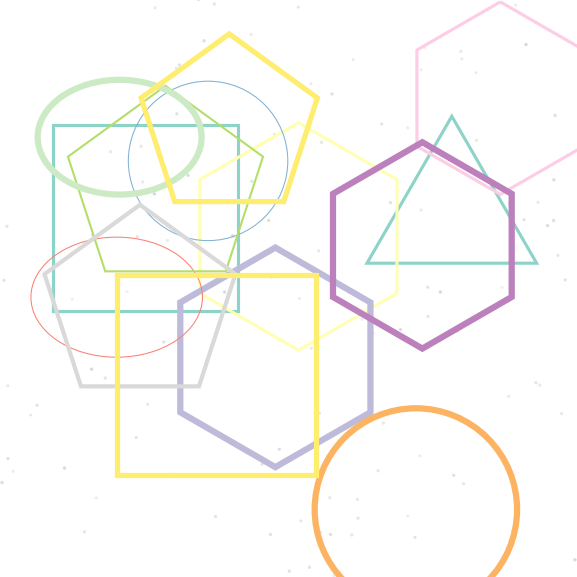[{"shape": "square", "thickness": 1.5, "radius": 0.8, "center": [0.252, 0.622]}, {"shape": "triangle", "thickness": 1.5, "radius": 0.85, "center": [0.782, 0.628]}, {"shape": "hexagon", "thickness": 1.5, "radius": 0.99, "center": [0.517, 0.59]}, {"shape": "hexagon", "thickness": 3, "radius": 0.95, "center": [0.477, 0.38]}, {"shape": "oval", "thickness": 0.5, "radius": 0.74, "center": [0.202, 0.485]}, {"shape": "circle", "thickness": 0.5, "radius": 0.69, "center": [0.36, 0.721]}, {"shape": "circle", "thickness": 3, "radius": 0.88, "center": [0.72, 0.117]}, {"shape": "pentagon", "thickness": 1, "radius": 0.89, "center": [0.287, 0.673]}, {"shape": "hexagon", "thickness": 1.5, "radius": 0.83, "center": [0.866, 0.829]}, {"shape": "pentagon", "thickness": 2, "radius": 0.87, "center": [0.242, 0.471]}, {"shape": "hexagon", "thickness": 3, "radius": 0.89, "center": [0.731, 0.574]}, {"shape": "oval", "thickness": 3, "radius": 0.71, "center": [0.207, 0.762]}, {"shape": "pentagon", "thickness": 2.5, "radius": 0.8, "center": [0.397, 0.78]}, {"shape": "square", "thickness": 2.5, "radius": 0.86, "center": [0.375, 0.35]}]